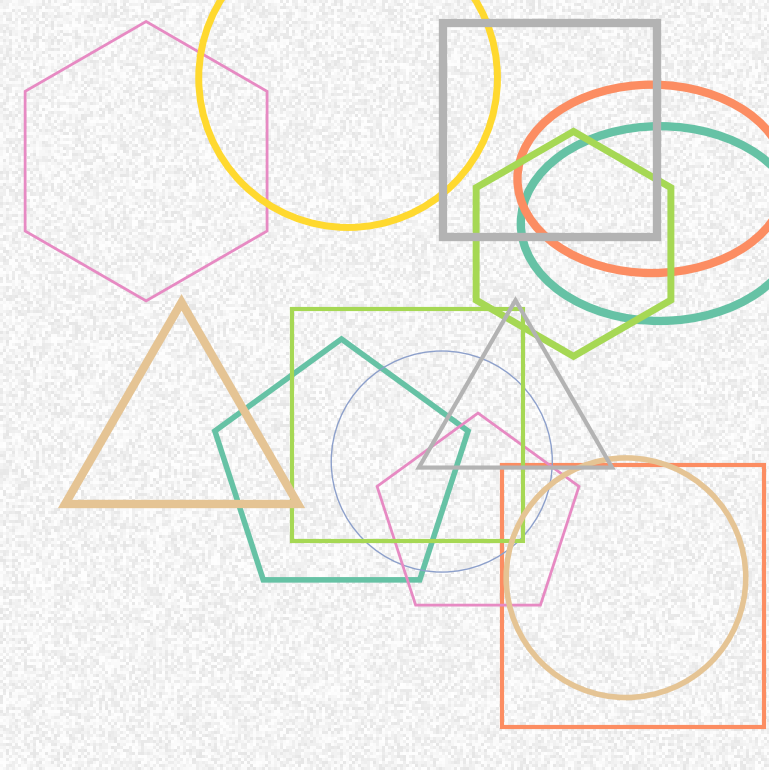[{"shape": "pentagon", "thickness": 2, "radius": 0.86, "center": [0.443, 0.387]}, {"shape": "oval", "thickness": 3, "radius": 0.9, "center": [0.857, 0.71]}, {"shape": "square", "thickness": 1.5, "radius": 0.85, "center": [0.822, 0.226]}, {"shape": "oval", "thickness": 3, "radius": 0.87, "center": [0.847, 0.768]}, {"shape": "circle", "thickness": 0.5, "radius": 0.72, "center": [0.574, 0.401]}, {"shape": "hexagon", "thickness": 1, "radius": 0.91, "center": [0.19, 0.791]}, {"shape": "pentagon", "thickness": 1, "radius": 0.69, "center": [0.621, 0.326]}, {"shape": "square", "thickness": 1.5, "radius": 0.75, "center": [0.53, 0.448]}, {"shape": "hexagon", "thickness": 2.5, "radius": 0.73, "center": [0.745, 0.683]}, {"shape": "circle", "thickness": 2.5, "radius": 0.97, "center": [0.452, 0.899]}, {"shape": "triangle", "thickness": 3, "radius": 0.87, "center": [0.236, 0.433]}, {"shape": "circle", "thickness": 2, "radius": 0.78, "center": [0.813, 0.25]}, {"shape": "square", "thickness": 3, "radius": 0.69, "center": [0.714, 0.831]}, {"shape": "triangle", "thickness": 1.5, "radius": 0.72, "center": [0.669, 0.465]}]